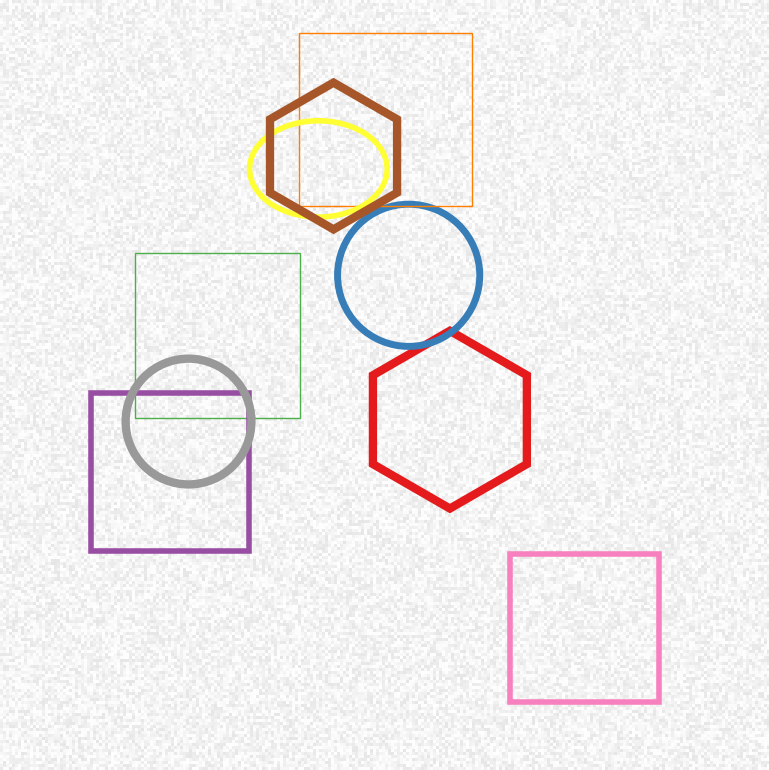[{"shape": "hexagon", "thickness": 3, "radius": 0.58, "center": [0.584, 0.455]}, {"shape": "circle", "thickness": 2.5, "radius": 0.46, "center": [0.531, 0.642]}, {"shape": "square", "thickness": 0.5, "radius": 0.53, "center": [0.282, 0.564]}, {"shape": "square", "thickness": 2, "radius": 0.51, "center": [0.221, 0.387]}, {"shape": "square", "thickness": 0.5, "radius": 0.56, "center": [0.5, 0.845]}, {"shape": "oval", "thickness": 2, "radius": 0.45, "center": [0.413, 0.781]}, {"shape": "hexagon", "thickness": 3, "radius": 0.48, "center": [0.433, 0.797]}, {"shape": "square", "thickness": 2, "radius": 0.48, "center": [0.759, 0.185]}, {"shape": "circle", "thickness": 3, "radius": 0.41, "center": [0.245, 0.453]}]